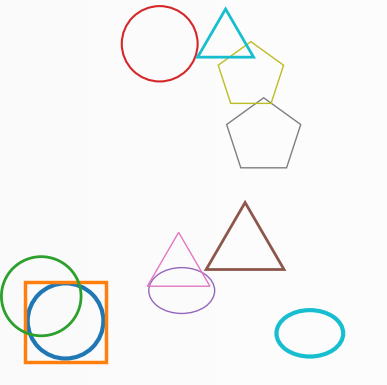[{"shape": "circle", "thickness": 3, "radius": 0.49, "center": [0.169, 0.166]}, {"shape": "square", "thickness": 2.5, "radius": 0.52, "center": [0.17, 0.164]}, {"shape": "circle", "thickness": 2, "radius": 0.51, "center": [0.106, 0.231]}, {"shape": "circle", "thickness": 1.5, "radius": 0.49, "center": [0.412, 0.886]}, {"shape": "oval", "thickness": 1, "radius": 0.43, "center": [0.469, 0.245]}, {"shape": "triangle", "thickness": 2, "radius": 0.58, "center": [0.632, 0.358]}, {"shape": "triangle", "thickness": 1, "radius": 0.47, "center": [0.461, 0.303]}, {"shape": "pentagon", "thickness": 1, "radius": 0.5, "center": [0.68, 0.645]}, {"shape": "pentagon", "thickness": 1, "radius": 0.44, "center": [0.647, 0.803]}, {"shape": "oval", "thickness": 3, "radius": 0.43, "center": [0.8, 0.134]}, {"shape": "triangle", "thickness": 2, "radius": 0.42, "center": [0.582, 0.893]}]